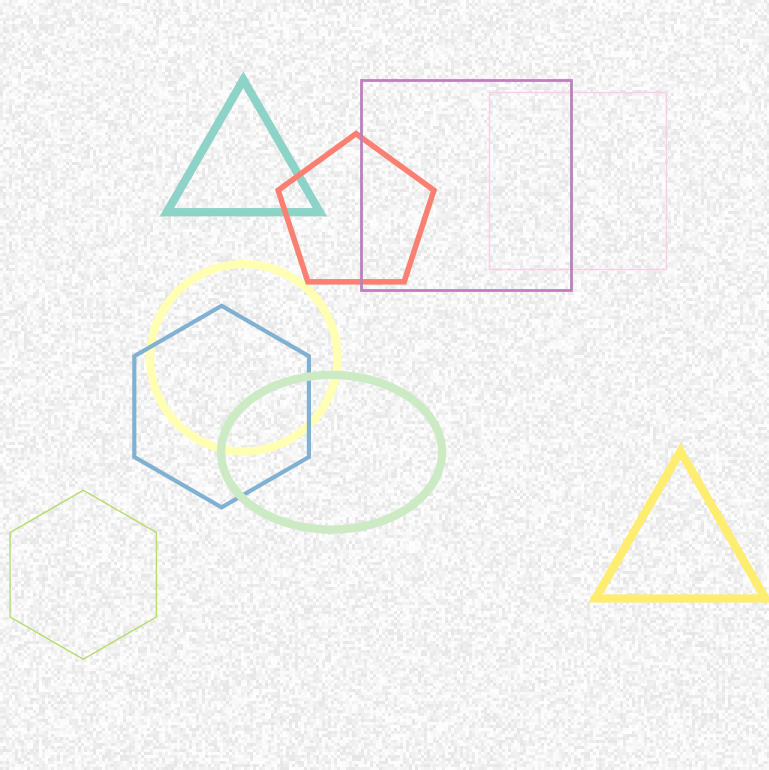[{"shape": "triangle", "thickness": 3, "radius": 0.57, "center": [0.316, 0.782]}, {"shape": "circle", "thickness": 3, "radius": 0.61, "center": [0.317, 0.535]}, {"shape": "pentagon", "thickness": 2, "radius": 0.53, "center": [0.462, 0.72]}, {"shape": "hexagon", "thickness": 1.5, "radius": 0.65, "center": [0.288, 0.472]}, {"shape": "hexagon", "thickness": 0.5, "radius": 0.55, "center": [0.108, 0.254]}, {"shape": "square", "thickness": 0.5, "radius": 0.57, "center": [0.75, 0.765]}, {"shape": "square", "thickness": 1, "radius": 0.68, "center": [0.606, 0.76]}, {"shape": "oval", "thickness": 3, "radius": 0.72, "center": [0.431, 0.413]}, {"shape": "triangle", "thickness": 3, "radius": 0.64, "center": [0.884, 0.286]}]